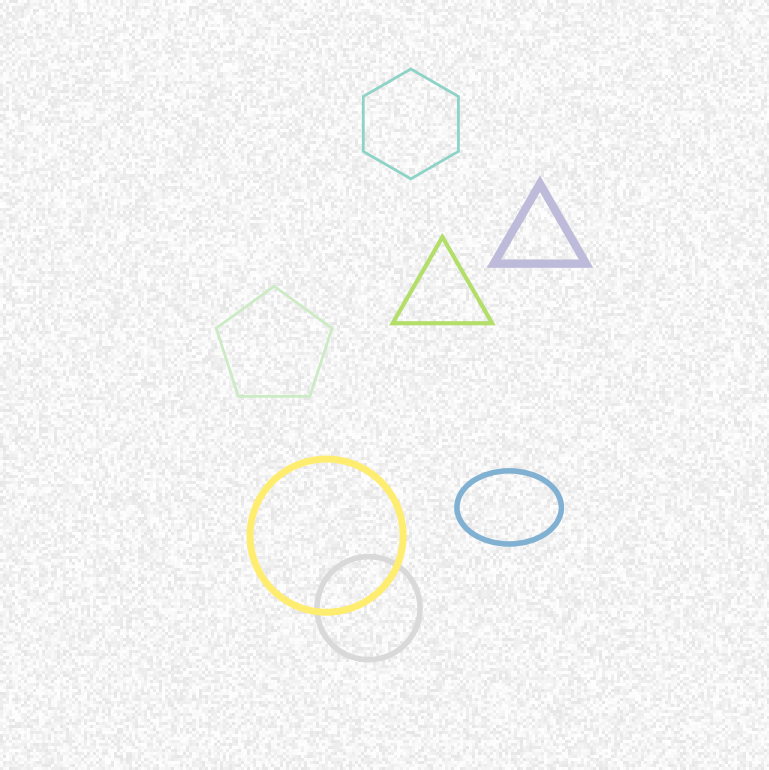[{"shape": "hexagon", "thickness": 1, "radius": 0.36, "center": [0.534, 0.839]}, {"shape": "triangle", "thickness": 3, "radius": 0.35, "center": [0.701, 0.692]}, {"shape": "oval", "thickness": 2, "radius": 0.34, "center": [0.661, 0.341]}, {"shape": "triangle", "thickness": 1.5, "radius": 0.37, "center": [0.575, 0.618]}, {"shape": "circle", "thickness": 2, "radius": 0.33, "center": [0.479, 0.21]}, {"shape": "pentagon", "thickness": 1, "radius": 0.4, "center": [0.356, 0.549]}, {"shape": "circle", "thickness": 2.5, "radius": 0.5, "center": [0.424, 0.304]}]